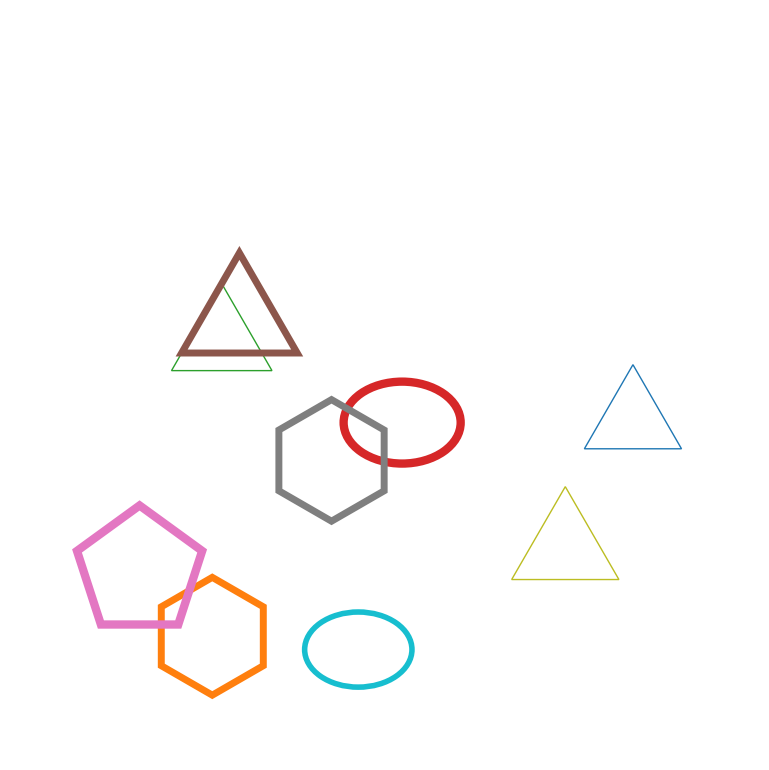[{"shape": "triangle", "thickness": 0.5, "radius": 0.36, "center": [0.822, 0.454]}, {"shape": "hexagon", "thickness": 2.5, "radius": 0.38, "center": [0.276, 0.174]}, {"shape": "triangle", "thickness": 0.5, "radius": 0.38, "center": [0.288, 0.556]}, {"shape": "oval", "thickness": 3, "radius": 0.38, "center": [0.522, 0.451]}, {"shape": "triangle", "thickness": 2.5, "radius": 0.43, "center": [0.311, 0.585]}, {"shape": "pentagon", "thickness": 3, "radius": 0.43, "center": [0.181, 0.258]}, {"shape": "hexagon", "thickness": 2.5, "radius": 0.39, "center": [0.431, 0.402]}, {"shape": "triangle", "thickness": 0.5, "radius": 0.4, "center": [0.734, 0.288]}, {"shape": "oval", "thickness": 2, "radius": 0.35, "center": [0.465, 0.156]}]